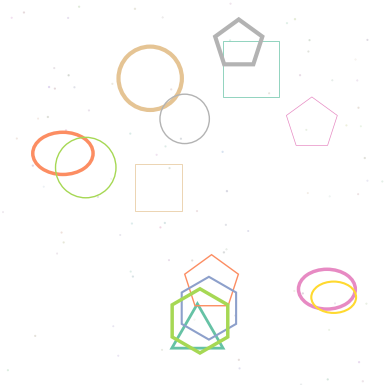[{"shape": "triangle", "thickness": 2, "radius": 0.38, "center": [0.513, 0.134]}, {"shape": "square", "thickness": 0.5, "radius": 0.36, "center": [0.652, 0.821]}, {"shape": "pentagon", "thickness": 1, "radius": 0.37, "center": [0.549, 0.265]}, {"shape": "oval", "thickness": 2.5, "radius": 0.39, "center": [0.163, 0.602]}, {"shape": "hexagon", "thickness": 1.5, "radius": 0.41, "center": [0.543, 0.199]}, {"shape": "oval", "thickness": 2.5, "radius": 0.37, "center": [0.849, 0.249]}, {"shape": "pentagon", "thickness": 0.5, "radius": 0.35, "center": [0.81, 0.679]}, {"shape": "hexagon", "thickness": 2.5, "radius": 0.42, "center": [0.519, 0.166]}, {"shape": "circle", "thickness": 1, "radius": 0.39, "center": [0.223, 0.565]}, {"shape": "oval", "thickness": 1.5, "radius": 0.29, "center": [0.867, 0.228]}, {"shape": "square", "thickness": 0.5, "radius": 0.31, "center": [0.412, 0.513]}, {"shape": "circle", "thickness": 3, "radius": 0.41, "center": [0.39, 0.797]}, {"shape": "circle", "thickness": 1, "radius": 0.32, "center": [0.48, 0.691]}, {"shape": "pentagon", "thickness": 3, "radius": 0.32, "center": [0.62, 0.885]}]